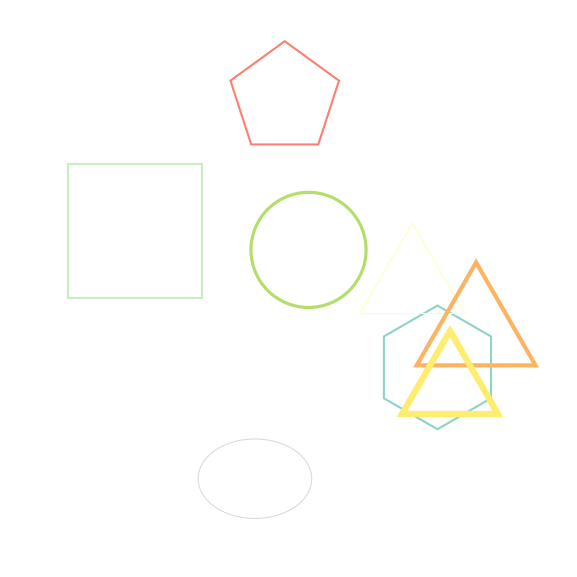[{"shape": "hexagon", "thickness": 1, "radius": 0.54, "center": [0.758, 0.363]}, {"shape": "triangle", "thickness": 0.5, "radius": 0.52, "center": [0.714, 0.508]}, {"shape": "pentagon", "thickness": 1, "radius": 0.49, "center": [0.493, 0.829]}, {"shape": "triangle", "thickness": 2, "radius": 0.59, "center": [0.824, 0.426]}, {"shape": "circle", "thickness": 1.5, "radius": 0.5, "center": [0.534, 0.566]}, {"shape": "oval", "thickness": 0.5, "radius": 0.49, "center": [0.441, 0.17]}, {"shape": "square", "thickness": 1, "radius": 0.58, "center": [0.233, 0.599]}, {"shape": "triangle", "thickness": 3, "radius": 0.48, "center": [0.779, 0.33]}]